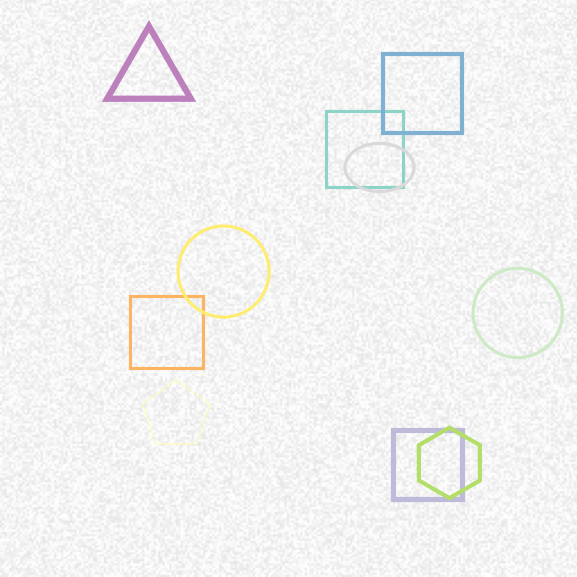[{"shape": "square", "thickness": 1.5, "radius": 0.33, "center": [0.631, 0.741]}, {"shape": "pentagon", "thickness": 0.5, "radius": 0.31, "center": [0.305, 0.28]}, {"shape": "square", "thickness": 2.5, "radius": 0.3, "center": [0.74, 0.195]}, {"shape": "square", "thickness": 2, "radius": 0.34, "center": [0.731, 0.837]}, {"shape": "square", "thickness": 1.5, "radius": 0.31, "center": [0.288, 0.424]}, {"shape": "hexagon", "thickness": 2, "radius": 0.31, "center": [0.778, 0.198]}, {"shape": "oval", "thickness": 1.5, "radius": 0.3, "center": [0.657, 0.709]}, {"shape": "triangle", "thickness": 3, "radius": 0.42, "center": [0.258, 0.87]}, {"shape": "circle", "thickness": 1.5, "radius": 0.39, "center": [0.896, 0.457]}, {"shape": "circle", "thickness": 1.5, "radius": 0.39, "center": [0.387, 0.529]}]